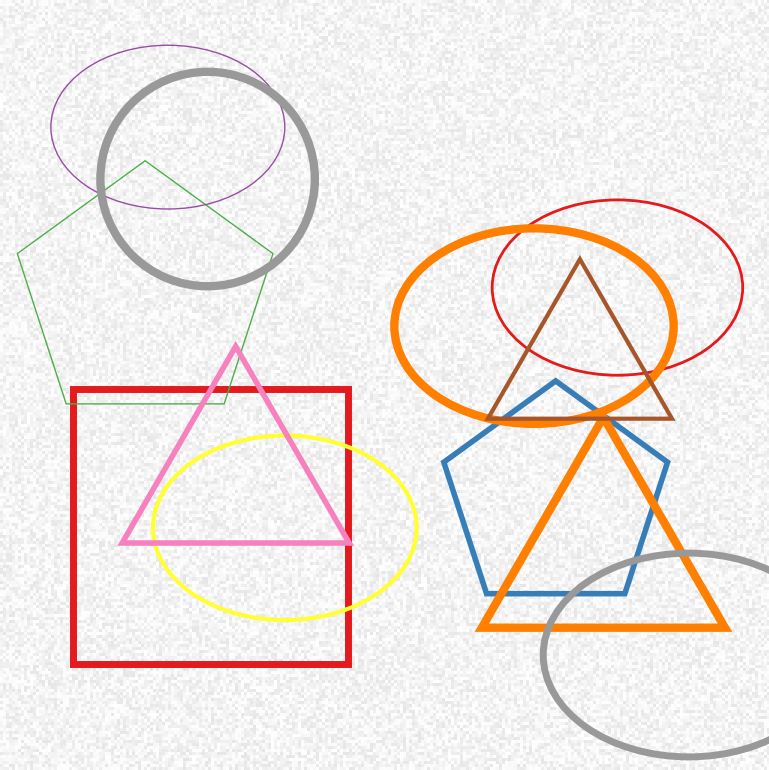[{"shape": "square", "thickness": 2.5, "radius": 0.89, "center": [0.274, 0.317]}, {"shape": "oval", "thickness": 1, "radius": 0.81, "center": [0.802, 0.627]}, {"shape": "pentagon", "thickness": 2, "radius": 0.76, "center": [0.722, 0.353]}, {"shape": "pentagon", "thickness": 0.5, "radius": 0.87, "center": [0.189, 0.617]}, {"shape": "oval", "thickness": 0.5, "radius": 0.76, "center": [0.218, 0.835]}, {"shape": "triangle", "thickness": 3, "radius": 0.91, "center": [0.784, 0.276]}, {"shape": "oval", "thickness": 3, "radius": 0.91, "center": [0.694, 0.576]}, {"shape": "oval", "thickness": 1.5, "radius": 0.86, "center": [0.37, 0.315]}, {"shape": "triangle", "thickness": 1.5, "radius": 0.69, "center": [0.753, 0.525]}, {"shape": "triangle", "thickness": 2, "radius": 0.85, "center": [0.306, 0.38]}, {"shape": "circle", "thickness": 3, "radius": 0.7, "center": [0.27, 0.768]}, {"shape": "oval", "thickness": 2.5, "radius": 0.95, "center": [0.894, 0.149]}]